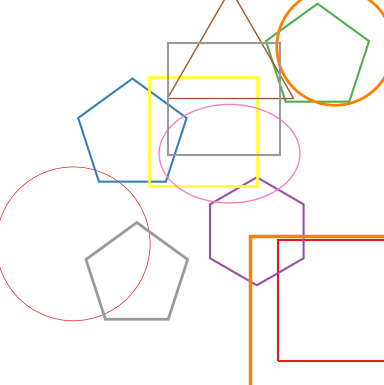[{"shape": "square", "thickness": 1.5, "radius": 0.78, "center": [0.879, 0.22]}, {"shape": "circle", "thickness": 0.5, "radius": 1.0, "center": [0.19, 0.367]}, {"shape": "pentagon", "thickness": 1.5, "radius": 0.74, "center": [0.344, 0.648]}, {"shape": "pentagon", "thickness": 1.5, "radius": 0.7, "center": [0.825, 0.85]}, {"shape": "hexagon", "thickness": 1.5, "radius": 0.7, "center": [0.667, 0.399]}, {"shape": "square", "thickness": 2.5, "radius": 1.0, "center": [0.849, 0.187]}, {"shape": "circle", "thickness": 2, "radius": 0.76, "center": [0.87, 0.878]}, {"shape": "square", "thickness": 2, "radius": 0.7, "center": [0.528, 0.658]}, {"shape": "triangle", "thickness": 1, "radius": 0.95, "center": [0.599, 0.839]}, {"shape": "oval", "thickness": 1, "radius": 0.91, "center": [0.596, 0.601]}, {"shape": "square", "thickness": 1.5, "radius": 0.73, "center": [0.581, 0.743]}, {"shape": "pentagon", "thickness": 2, "radius": 0.69, "center": [0.355, 0.283]}]